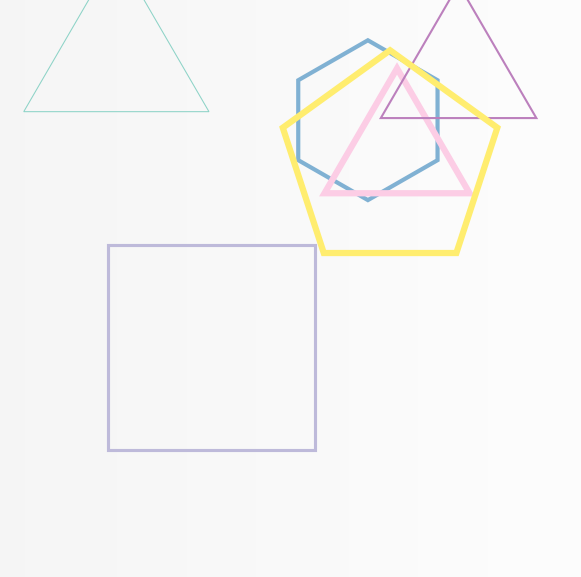[{"shape": "triangle", "thickness": 0.5, "radius": 0.92, "center": [0.2, 0.898]}, {"shape": "square", "thickness": 1.5, "radius": 0.89, "center": [0.364, 0.398]}, {"shape": "hexagon", "thickness": 2, "radius": 0.69, "center": [0.633, 0.791]}, {"shape": "triangle", "thickness": 3, "radius": 0.72, "center": [0.683, 0.737]}, {"shape": "triangle", "thickness": 1, "radius": 0.77, "center": [0.789, 0.872]}, {"shape": "pentagon", "thickness": 3, "radius": 0.97, "center": [0.671, 0.718]}]